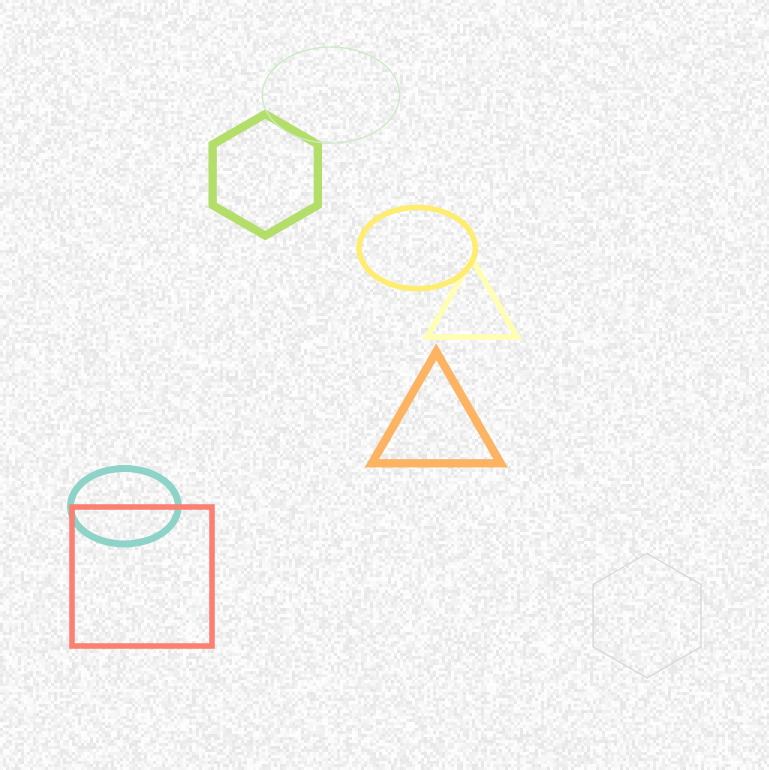[{"shape": "oval", "thickness": 2.5, "radius": 0.35, "center": [0.162, 0.343]}, {"shape": "triangle", "thickness": 2, "radius": 0.34, "center": [0.613, 0.596]}, {"shape": "square", "thickness": 2, "radius": 0.45, "center": [0.185, 0.251]}, {"shape": "triangle", "thickness": 3, "radius": 0.48, "center": [0.567, 0.447]}, {"shape": "hexagon", "thickness": 3, "radius": 0.39, "center": [0.344, 0.773]}, {"shape": "hexagon", "thickness": 0.5, "radius": 0.4, "center": [0.84, 0.2]}, {"shape": "oval", "thickness": 0.5, "radius": 0.45, "center": [0.43, 0.877]}, {"shape": "oval", "thickness": 2, "radius": 0.38, "center": [0.542, 0.678]}]